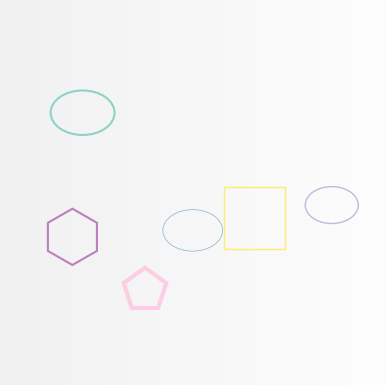[{"shape": "oval", "thickness": 1.5, "radius": 0.41, "center": [0.213, 0.707]}, {"shape": "oval", "thickness": 1, "radius": 0.34, "center": [0.856, 0.467]}, {"shape": "oval", "thickness": 0.5, "radius": 0.39, "center": [0.497, 0.402]}, {"shape": "pentagon", "thickness": 3, "radius": 0.29, "center": [0.374, 0.247]}, {"shape": "hexagon", "thickness": 1.5, "radius": 0.37, "center": [0.187, 0.385]}, {"shape": "square", "thickness": 1, "radius": 0.4, "center": [0.657, 0.434]}]